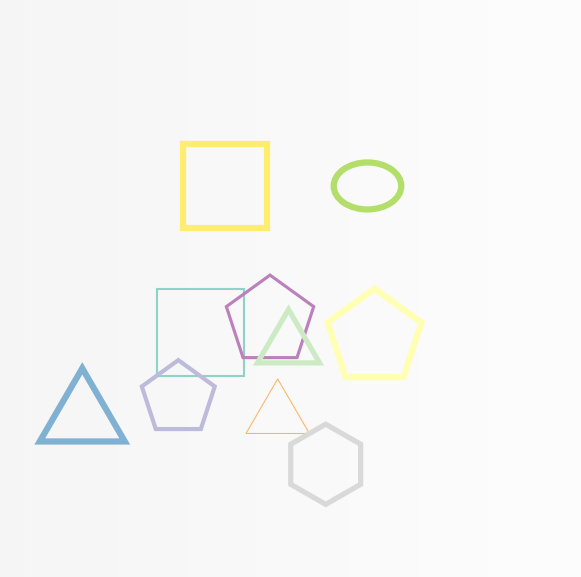[{"shape": "square", "thickness": 1, "radius": 0.38, "center": [0.345, 0.423]}, {"shape": "pentagon", "thickness": 3, "radius": 0.42, "center": [0.644, 0.414]}, {"shape": "pentagon", "thickness": 2, "radius": 0.33, "center": [0.307, 0.31]}, {"shape": "triangle", "thickness": 3, "radius": 0.42, "center": [0.142, 0.277]}, {"shape": "triangle", "thickness": 0.5, "radius": 0.31, "center": [0.478, 0.28]}, {"shape": "oval", "thickness": 3, "radius": 0.29, "center": [0.632, 0.677]}, {"shape": "hexagon", "thickness": 2.5, "radius": 0.35, "center": [0.56, 0.195]}, {"shape": "pentagon", "thickness": 1.5, "radius": 0.39, "center": [0.465, 0.444]}, {"shape": "triangle", "thickness": 2.5, "radius": 0.31, "center": [0.496, 0.402]}, {"shape": "square", "thickness": 3, "radius": 0.36, "center": [0.387, 0.677]}]